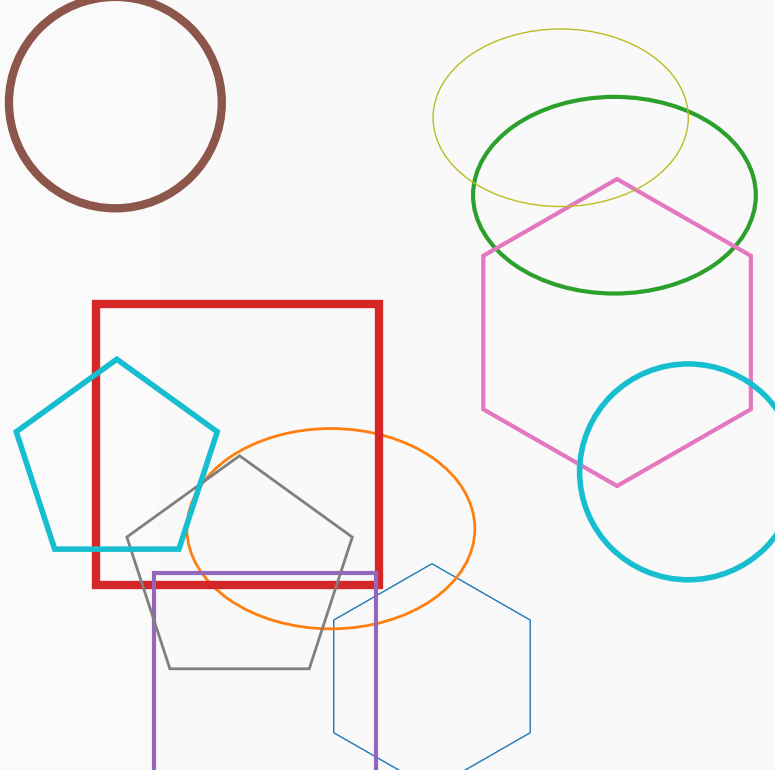[{"shape": "hexagon", "thickness": 0.5, "radius": 0.73, "center": [0.557, 0.122]}, {"shape": "oval", "thickness": 1, "radius": 0.93, "center": [0.427, 0.313]}, {"shape": "oval", "thickness": 1.5, "radius": 0.91, "center": [0.793, 0.746]}, {"shape": "square", "thickness": 3, "radius": 0.91, "center": [0.307, 0.422]}, {"shape": "square", "thickness": 1.5, "radius": 0.72, "center": [0.342, 0.112]}, {"shape": "circle", "thickness": 3, "radius": 0.69, "center": [0.149, 0.867]}, {"shape": "hexagon", "thickness": 1.5, "radius": 1.0, "center": [0.796, 0.568]}, {"shape": "pentagon", "thickness": 1, "radius": 0.76, "center": [0.309, 0.255]}, {"shape": "oval", "thickness": 0.5, "radius": 0.82, "center": [0.723, 0.847]}, {"shape": "circle", "thickness": 2, "radius": 0.7, "center": [0.888, 0.387]}, {"shape": "pentagon", "thickness": 2, "radius": 0.68, "center": [0.151, 0.397]}]